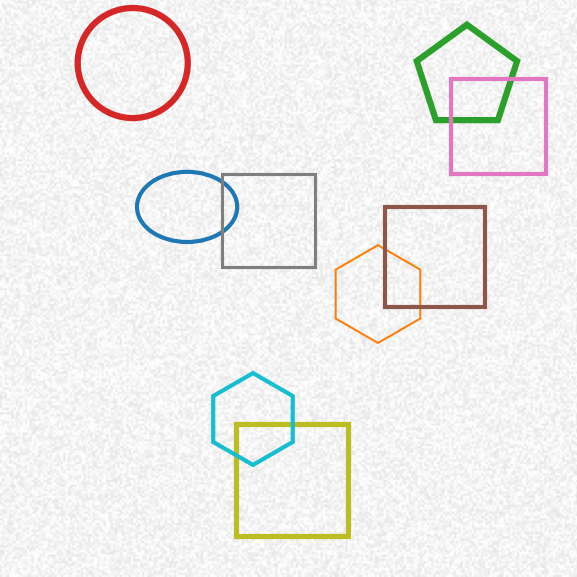[{"shape": "oval", "thickness": 2, "radius": 0.43, "center": [0.324, 0.641]}, {"shape": "hexagon", "thickness": 1, "radius": 0.42, "center": [0.655, 0.49]}, {"shape": "pentagon", "thickness": 3, "radius": 0.46, "center": [0.809, 0.865]}, {"shape": "circle", "thickness": 3, "radius": 0.48, "center": [0.23, 0.89]}, {"shape": "square", "thickness": 2, "radius": 0.43, "center": [0.753, 0.554]}, {"shape": "square", "thickness": 2, "radius": 0.41, "center": [0.863, 0.78]}, {"shape": "square", "thickness": 1.5, "radius": 0.4, "center": [0.464, 0.617]}, {"shape": "square", "thickness": 2.5, "radius": 0.48, "center": [0.506, 0.169]}, {"shape": "hexagon", "thickness": 2, "radius": 0.4, "center": [0.438, 0.274]}]